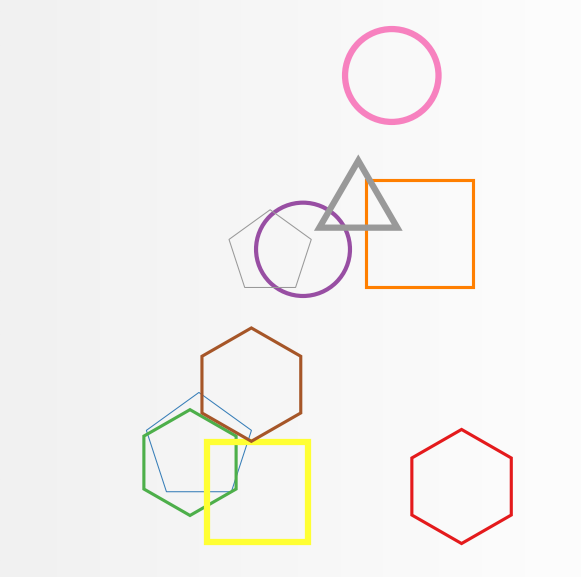[{"shape": "hexagon", "thickness": 1.5, "radius": 0.49, "center": [0.794, 0.157]}, {"shape": "pentagon", "thickness": 0.5, "radius": 0.48, "center": [0.342, 0.225]}, {"shape": "hexagon", "thickness": 1.5, "radius": 0.46, "center": [0.327, 0.198]}, {"shape": "circle", "thickness": 2, "radius": 0.4, "center": [0.521, 0.567]}, {"shape": "square", "thickness": 1.5, "radius": 0.46, "center": [0.722, 0.594]}, {"shape": "square", "thickness": 3, "radius": 0.43, "center": [0.444, 0.147]}, {"shape": "hexagon", "thickness": 1.5, "radius": 0.49, "center": [0.432, 0.333]}, {"shape": "circle", "thickness": 3, "radius": 0.4, "center": [0.674, 0.868]}, {"shape": "triangle", "thickness": 3, "radius": 0.39, "center": [0.616, 0.644]}, {"shape": "pentagon", "thickness": 0.5, "radius": 0.37, "center": [0.465, 0.562]}]